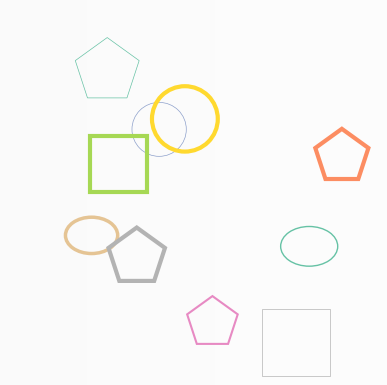[{"shape": "pentagon", "thickness": 0.5, "radius": 0.43, "center": [0.277, 0.816]}, {"shape": "oval", "thickness": 1, "radius": 0.37, "center": [0.798, 0.36]}, {"shape": "pentagon", "thickness": 3, "radius": 0.36, "center": [0.882, 0.593]}, {"shape": "circle", "thickness": 0.5, "radius": 0.35, "center": [0.411, 0.664]}, {"shape": "pentagon", "thickness": 1.5, "radius": 0.34, "center": [0.548, 0.162]}, {"shape": "square", "thickness": 3, "radius": 0.37, "center": [0.305, 0.574]}, {"shape": "circle", "thickness": 3, "radius": 0.42, "center": [0.477, 0.691]}, {"shape": "oval", "thickness": 2.5, "radius": 0.34, "center": [0.236, 0.389]}, {"shape": "pentagon", "thickness": 3, "radius": 0.38, "center": [0.353, 0.332]}, {"shape": "square", "thickness": 0.5, "radius": 0.44, "center": [0.764, 0.111]}]